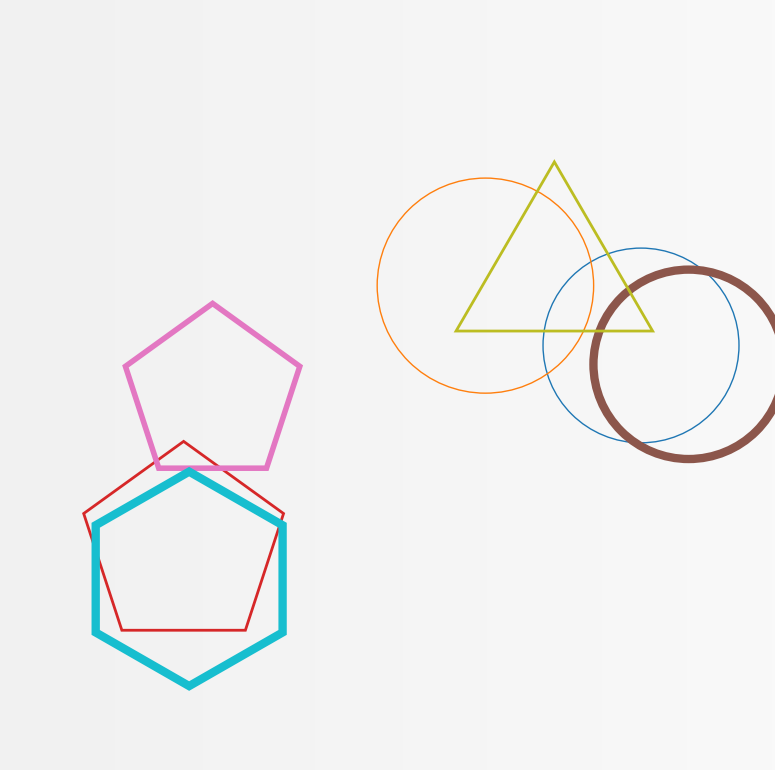[{"shape": "circle", "thickness": 0.5, "radius": 0.63, "center": [0.827, 0.551]}, {"shape": "circle", "thickness": 0.5, "radius": 0.7, "center": [0.626, 0.629]}, {"shape": "pentagon", "thickness": 1, "radius": 0.68, "center": [0.237, 0.291]}, {"shape": "circle", "thickness": 3, "radius": 0.61, "center": [0.889, 0.527]}, {"shape": "pentagon", "thickness": 2, "radius": 0.59, "center": [0.274, 0.488]}, {"shape": "triangle", "thickness": 1, "radius": 0.73, "center": [0.715, 0.643]}, {"shape": "hexagon", "thickness": 3, "radius": 0.7, "center": [0.244, 0.248]}]